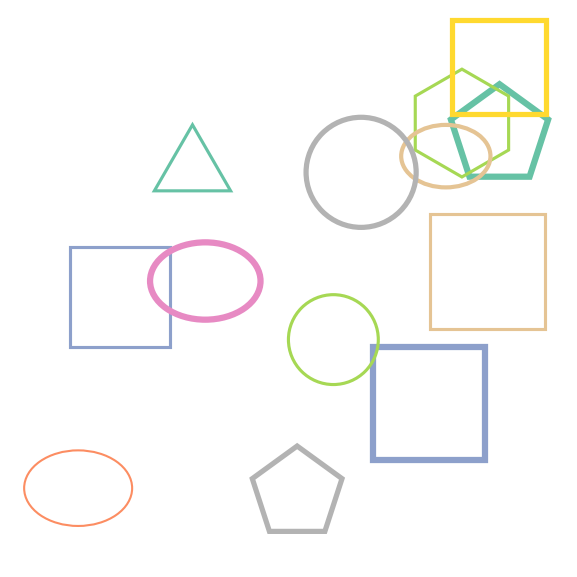[{"shape": "triangle", "thickness": 1.5, "radius": 0.38, "center": [0.333, 0.707]}, {"shape": "pentagon", "thickness": 3, "radius": 0.44, "center": [0.865, 0.765]}, {"shape": "oval", "thickness": 1, "radius": 0.47, "center": [0.135, 0.154]}, {"shape": "square", "thickness": 3, "radius": 0.49, "center": [0.743, 0.3]}, {"shape": "square", "thickness": 1.5, "radius": 0.43, "center": [0.208, 0.485]}, {"shape": "oval", "thickness": 3, "radius": 0.48, "center": [0.355, 0.513]}, {"shape": "hexagon", "thickness": 1.5, "radius": 0.47, "center": [0.8, 0.786]}, {"shape": "circle", "thickness": 1.5, "radius": 0.39, "center": [0.577, 0.411]}, {"shape": "square", "thickness": 2.5, "radius": 0.41, "center": [0.864, 0.883]}, {"shape": "oval", "thickness": 2, "radius": 0.39, "center": [0.772, 0.729]}, {"shape": "square", "thickness": 1.5, "radius": 0.5, "center": [0.844, 0.529]}, {"shape": "circle", "thickness": 2.5, "radius": 0.48, "center": [0.625, 0.701]}, {"shape": "pentagon", "thickness": 2.5, "radius": 0.41, "center": [0.515, 0.145]}]